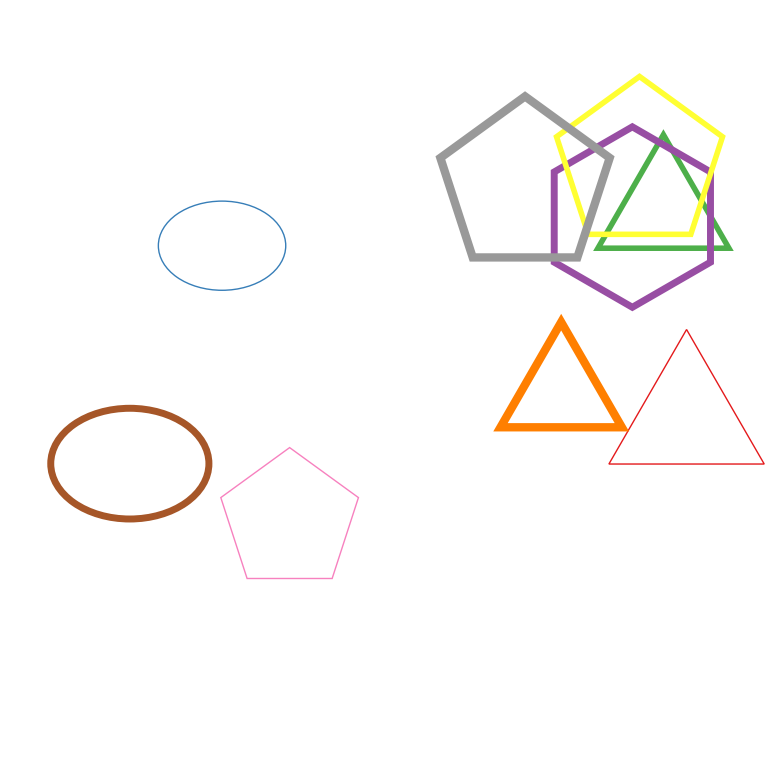[{"shape": "triangle", "thickness": 0.5, "radius": 0.58, "center": [0.892, 0.456]}, {"shape": "oval", "thickness": 0.5, "radius": 0.41, "center": [0.288, 0.681]}, {"shape": "triangle", "thickness": 2, "radius": 0.49, "center": [0.862, 0.727]}, {"shape": "hexagon", "thickness": 2.5, "radius": 0.59, "center": [0.821, 0.718]}, {"shape": "triangle", "thickness": 3, "radius": 0.46, "center": [0.729, 0.491]}, {"shape": "pentagon", "thickness": 2, "radius": 0.57, "center": [0.831, 0.787]}, {"shape": "oval", "thickness": 2.5, "radius": 0.51, "center": [0.169, 0.398]}, {"shape": "pentagon", "thickness": 0.5, "radius": 0.47, "center": [0.376, 0.325]}, {"shape": "pentagon", "thickness": 3, "radius": 0.58, "center": [0.682, 0.759]}]